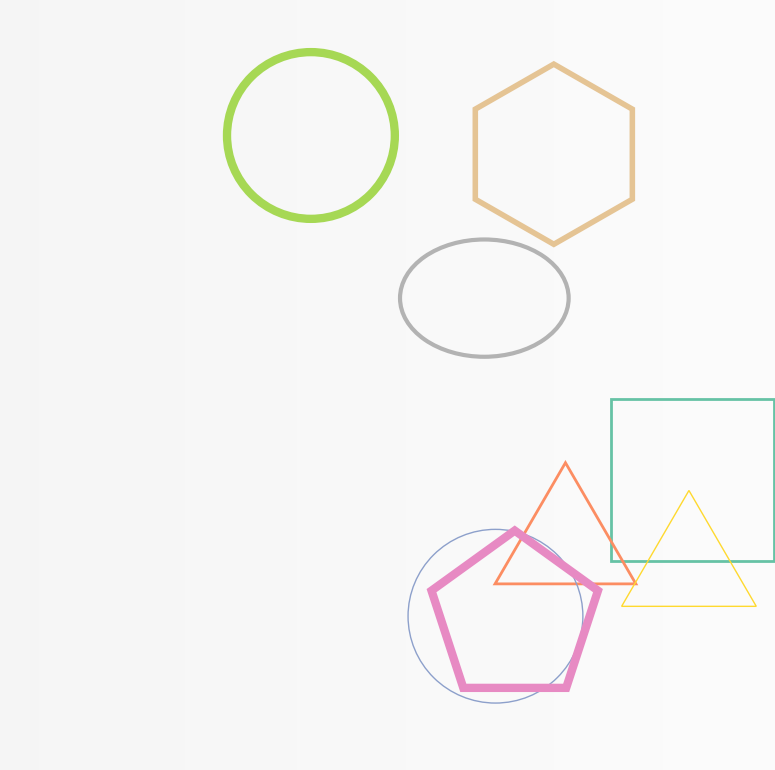[{"shape": "square", "thickness": 1, "radius": 0.53, "center": [0.893, 0.376]}, {"shape": "triangle", "thickness": 1, "radius": 0.52, "center": [0.73, 0.294]}, {"shape": "circle", "thickness": 0.5, "radius": 0.56, "center": [0.639, 0.2]}, {"shape": "pentagon", "thickness": 3, "radius": 0.56, "center": [0.664, 0.198]}, {"shape": "circle", "thickness": 3, "radius": 0.54, "center": [0.401, 0.824]}, {"shape": "triangle", "thickness": 0.5, "radius": 0.5, "center": [0.889, 0.263]}, {"shape": "hexagon", "thickness": 2, "radius": 0.58, "center": [0.715, 0.8]}, {"shape": "oval", "thickness": 1.5, "radius": 0.54, "center": [0.625, 0.613]}]